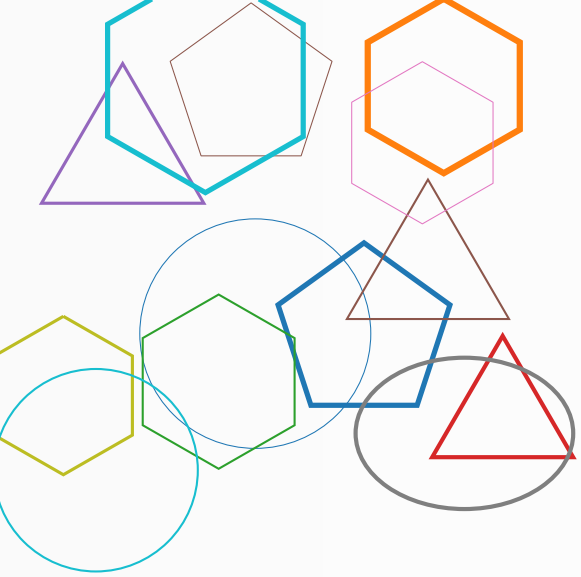[{"shape": "circle", "thickness": 0.5, "radius": 0.99, "center": [0.439, 0.421]}, {"shape": "pentagon", "thickness": 2.5, "radius": 0.78, "center": [0.626, 0.423]}, {"shape": "hexagon", "thickness": 3, "radius": 0.76, "center": [0.763, 0.85]}, {"shape": "hexagon", "thickness": 1, "radius": 0.75, "center": [0.376, 0.338]}, {"shape": "triangle", "thickness": 2, "radius": 0.7, "center": [0.865, 0.277]}, {"shape": "triangle", "thickness": 1.5, "radius": 0.81, "center": [0.211, 0.728]}, {"shape": "pentagon", "thickness": 0.5, "radius": 0.73, "center": [0.432, 0.848]}, {"shape": "triangle", "thickness": 1, "radius": 0.8, "center": [0.736, 0.527]}, {"shape": "hexagon", "thickness": 0.5, "radius": 0.7, "center": [0.727, 0.752]}, {"shape": "oval", "thickness": 2, "radius": 0.94, "center": [0.799, 0.249]}, {"shape": "hexagon", "thickness": 1.5, "radius": 0.69, "center": [0.109, 0.314]}, {"shape": "circle", "thickness": 1, "radius": 0.88, "center": [0.165, 0.185]}, {"shape": "hexagon", "thickness": 2.5, "radius": 0.97, "center": [0.353, 0.86]}]